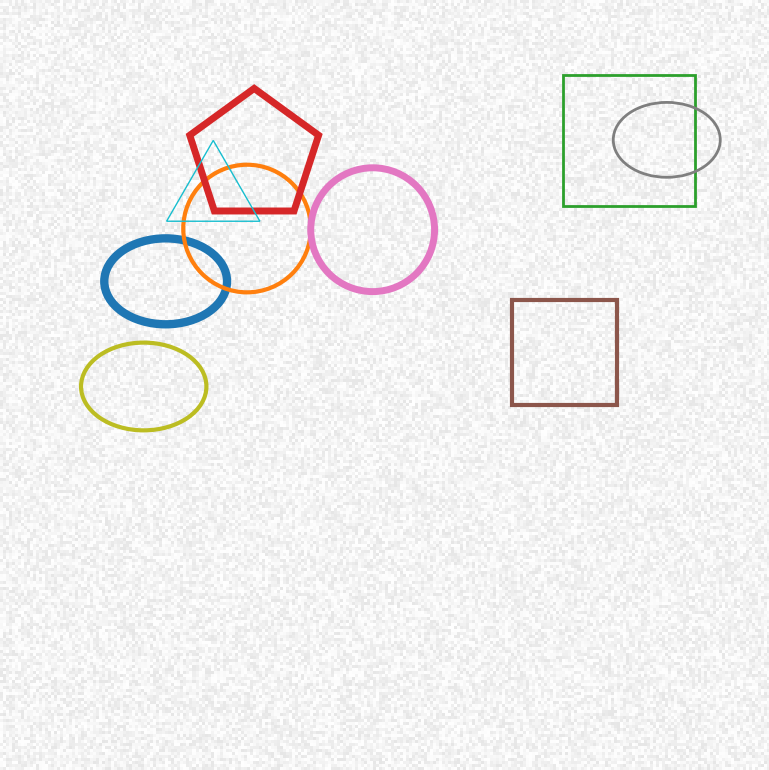[{"shape": "oval", "thickness": 3, "radius": 0.4, "center": [0.215, 0.635]}, {"shape": "circle", "thickness": 1.5, "radius": 0.41, "center": [0.321, 0.703]}, {"shape": "square", "thickness": 1, "radius": 0.43, "center": [0.817, 0.818]}, {"shape": "pentagon", "thickness": 2.5, "radius": 0.44, "center": [0.33, 0.797]}, {"shape": "square", "thickness": 1.5, "radius": 0.34, "center": [0.733, 0.542]}, {"shape": "circle", "thickness": 2.5, "radius": 0.4, "center": [0.484, 0.702]}, {"shape": "oval", "thickness": 1, "radius": 0.35, "center": [0.866, 0.818]}, {"shape": "oval", "thickness": 1.5, "radius": 0.41, "center": [0.187, 0.498]}, {"shape": "triangle", "thickness": 0.5, "radius": 0.35, "center": [0.277, 0.748]}]